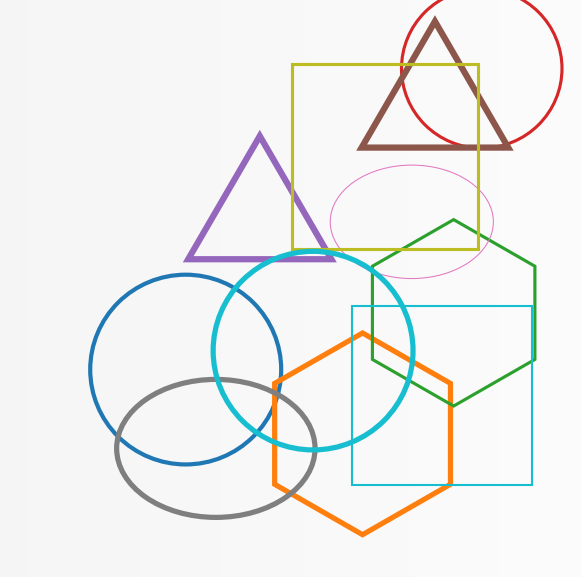[{"shape": "circle", "thickness": 2, "radius": 0.82, "center": [0.319, 0.359]}, {"shape": "hexagon", "thickness": 2.5, "radius": 0.87, "center": [0.624, 0.248]}, {"shape": "hexagon", "thickness": 1.5, "radius": 0.81, "center": [0.78, 0.457]}, {"shape": "circle", "thickness": 1.5, "radius": 0.69, "center": [0.829, 0.881]}, {"shape": "triangle", "thickness": 3, "radius": 0.71, "center": [0.447, 0.621]}, {"shape": "triangle", "thickness": 3, "radius": 0.73, "center": [0.748, 0.816]}, {"shape": "oval", "thickness": 0.5, "radius": 0.7, "center": [0.708, 0.615]}, {"shape": "oval", "thickness": 2.5, "radius": 0.85, "center": [0.371, 0.223]}, {"shape": "square", "thickness": 1.5, "radius": 0.8, "center": [0.662, 0.728]}, {"shape": "square", "thickness": 1, "radius": 0.78, "center": [0.761, 0.315]}, {"shape": "circle", "thickness": 2.5, "radius": 0.86, "center": [0.539, 0.392]}]